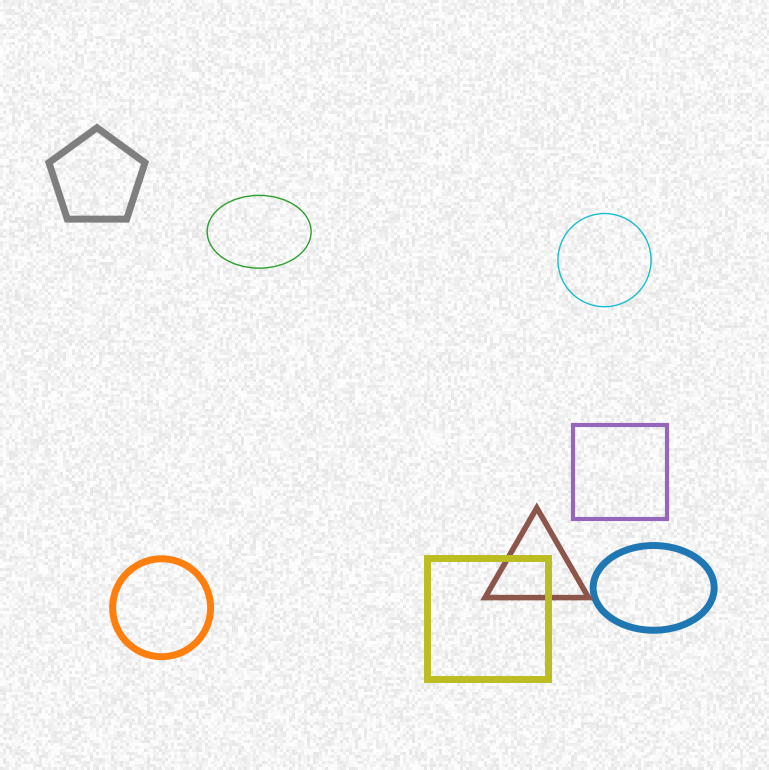[{"shape": "oval", "thickness": 2.5, "radius": 0.39, "center": [0.849, 0.237]}, {"shape": "circle", "thickness": 2.5, "radius": 0.32, "center": [0.21, 0.211]}, {"shape": "oval", "thickness": 0.5, "radius": 0.34, "center": [0.337, 0.699]}, {"shape": "square", "thickness": 1.5, "radius": 0.3, "center": [0.805, 0.387]}, {"shape": "triangle", "thickness": 2, "radius": 0.39, "center": [0.697, 0.263]}, {"shape": "pentagon", "thickness": 2.5, "radius": 0.33, "center": [0.126, 0.768]}, {"shape": "square", "thickness": 2.5, "radius": 0.39, "center": [0.634, 0.196]}, {"shape": "circle", "thickness": 0.5, "radius": 0.3, "center": [0.785, 0.662]}]